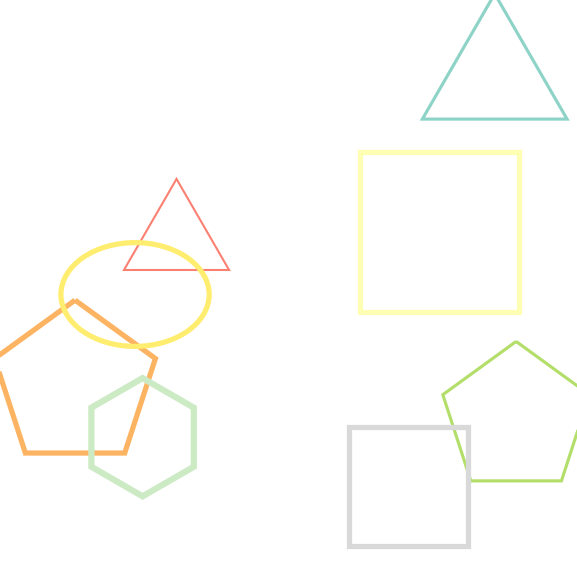[{"shape": "triangle", "thickness": 1.5, "radius": 0.72, "center": [0.857, 0.865]}, {"shape": "square", "thickness": 2.5, "radius": 0.69, "center": [0.761, 0.597]}, {"shape": "triangle", "thickness": 1, "radius": 0.53, "center": [0.306, 0.584]}, {"shape": "pentagon", "thickness": 2.5, "radius": 0.73, "center": [0.13, 0.333]}, {"shape": "pentagon", "thickness": 1.5, "radius": 0.67, "center": [0.894, 0.274]}, {"shape": "square", "thickness": 2.5, "radius": 0.52, "center": [0.707, 0.157]}, {"shape": "hexagon", "thickness": 3, "radius": 0.51, "center": [0.247, 0.242]}, {"shape": "oval", "thickness": 2.5, "radius": 0.64, "center": [0.234, 0.489]}]